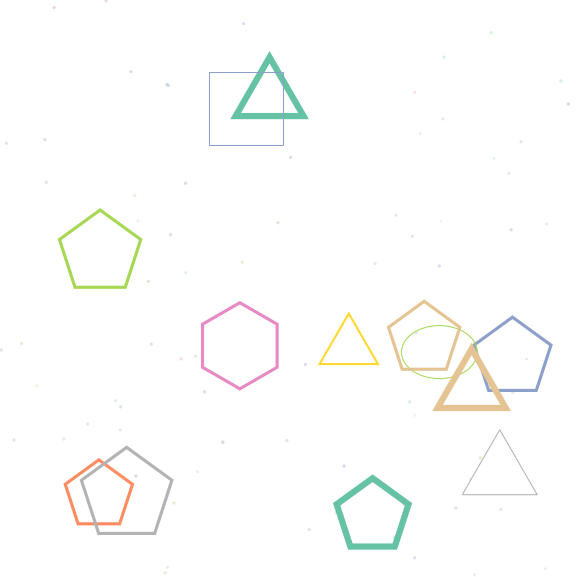[{"shape": "triangle", "thickness": 3, "radius": 0.34, "center": [0.467, 0.832]}, {"shape": "pentagon", "thickness": 3, "radius": 0.33, "center": [0.645, 0.106]}, {"shape": "pentagon", "thickness": 1.5, "radius": 0.31, "center": [0.171, 0.142]}, {"shape": "pentagon", "thickness": 1.5, "radius": 0.35, "center": [0.887, 0.38]}, {"shape": "square", "thickness": 0.5, "radius": 0.32, "center": [0.426, 0.811]}, {"shape": "hexagon", "thickness": 1.5, "radius": 0.37, "center": [0.415, 0.4]}, {"shape": "oval", "thickness": 0.5, "radius": 0.33, "center": [0.761, 0.389]}, {"shape": "pentagon", "thickness": 1.5, "radius": 0.37, "center": [0.173, 0.561]}, {"shape": "triangle", "thickness": 1, "radius": 0.29, "center": [0.604, 0.398]}, {"shape": "pentagon", "thickness": 1.5, "radius": 0.32, "center": [0.735, 0.412]}, {"shape": "triangle", "thickness": 3, "radius": 0.34, "center": [0.817, 0.327]}, {"shape": "triangle", "thickness": 0.5, "radius": 0.37, "center": [0.865, 0.18]}, {"shape": "pentagon", "thickness": 1.5, "radius": 0.41, "center": [0.219, 0.142]}]